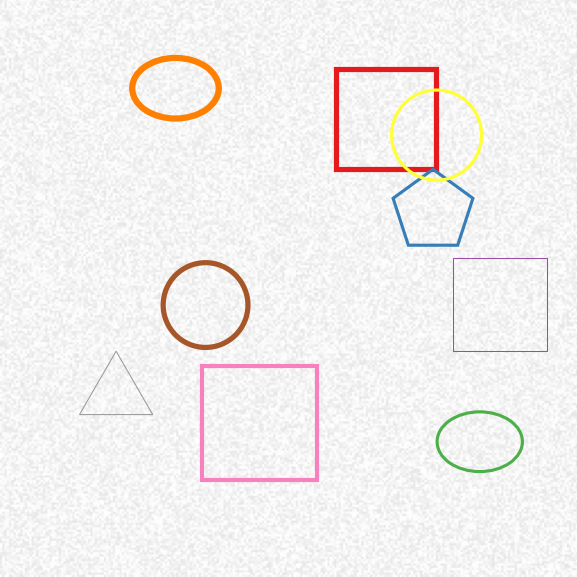[{"shape": "square", "thickness": 2.5, "radius": 0.43, "center": [0.669, 0.794]}, {"shape": "pentagon", "thickness": 1.5, "radius": 0.36, "center": [0.75, 0.633]}, {"shape": "oval", "thickness": 1.5, "radius": 0.37, "center": [0.831, 0.234]}, {"shape": "square", "thickness": 0.5, "radius": 0.4, "center": [0.866, 0.472]}, {"shape": "oval", "thickness": 3, "radius": 0.37, "center": [0.304, 0.846]}, {"shape": "circle", "thickness": 1.5, "radius": 0.39, "center": [0.756, 0.765]}, {"shape": "circle", "thickness": 2.5, "radius": 0.37, "center": [0.356, 0.471]}, {"shape": "square", "thickness": 2, "radius": 0.5, "center": [0.45, 0.266]}, {"shape": "triangle", "thickness": 0.5, "radius": 0.37, "center": [0.201, 0.318]}]